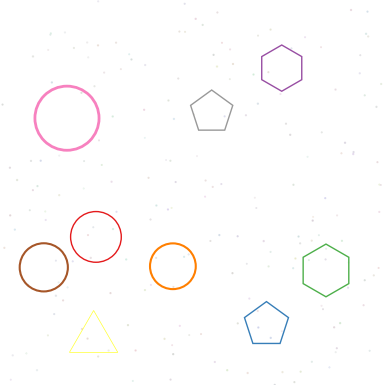[{"shape": "circle", "thickness": 1, "radius": 0.33, "center": [0.249, 0.385]}, {"shape": "pentagon", "thickness": 1, "radius": 0.3, "center": [0.692, 0.157]}, {"shape": "hexagon", "thickness": 1, "radius": 0.34, "center": [0.847, 0.298]}, {"shape": "hexagon", "thickness": 1, "radius": 0.3, "center": [0.732, 0.823]}, {"shape": "circle", "thickness": 1.5, "radius": 0.3, "center": [0.449, 0.308]}, {"shape": "triangle", "thickness": 0.5, "radius": 0.36, "center": [0.243, 0.121]}, {"shape": "circle", "thickness": 1.5, "radius": 0.31, "center": [0.114, 0.306]}, {"shape": "circle", "thickness": 2, "radius": 0.42, "center": [0.174, 0.693]}, {"shape": "pentagon", "thickness": 1, "radius": 0.29, "center": [0.55, 0.709]}]